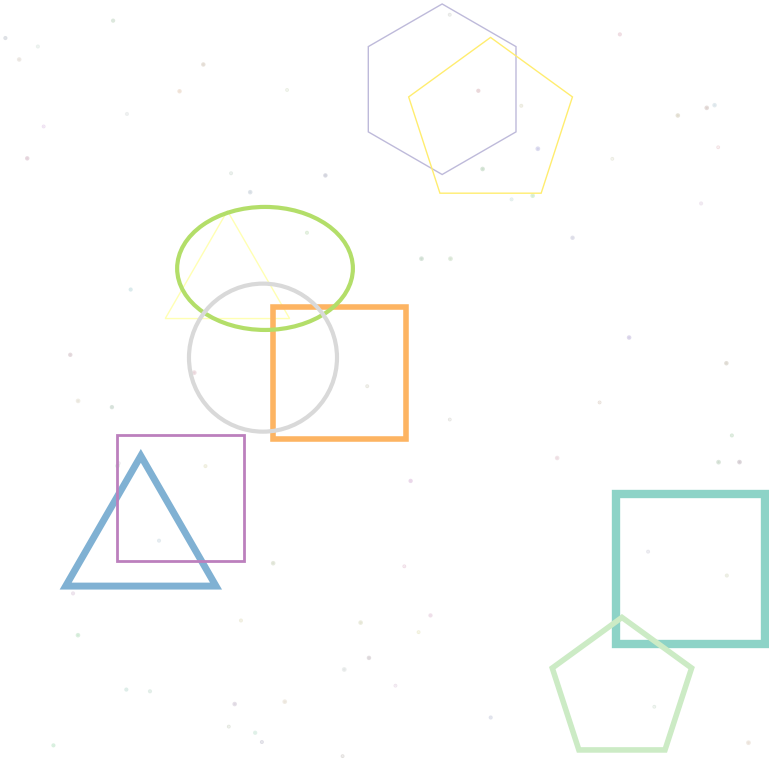[{"shape": "square", "thickness": 3, "radius": 0.49, "center": [0.897, 0.261]}, {"shape": "triangle", "thickness": 0.5, "radius": 0.47, "center": [0.295, 0.633]}, {"shape": "hexagon", "thickness": 0.5, "radius": 0.55, "center": [0.574, 0.884]}, {"shape": "triangle", "thickness": 2.5, "radius": 0.56, "center": [0.183, 0.295]}, {"shape": "square", "thickness": 2, "radius": 0.43, "center": [0.44, 0.516]}, {"shape": "oval", "thickness": 1.5, "radius": 0.57, "center": [0.344, 0.651]}, {"shape": "circle", "thickness": 1.5, "radius": 0.48, "center": [0.342, 0.536]}, {"shape": "square", "thickness": 1, "radius": 0.41, "center": [0.235, 0.353]}, {"shape": "pentagon", "thickness": 2, "radius": 0.48, "center": [0.808, 0.103]}, {"shape": "pentagon", "thickness": 0.5, "radius": 0.56, "center": [0.637, 0.84]}]